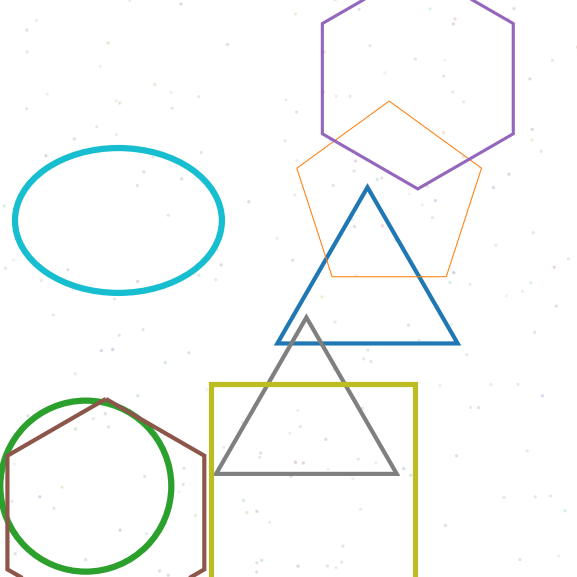[{"shape": "triangle", "thickness": 2, "radius": 0.9, "center": [0.636, 0.495]}, {"shape": "pentagon", "thickness": 0.5, "radius": 0.84, "center": [0.674, 0.656]}, {"shape": "circle", "thickness": 3, "radius": 0.74, "center": [0.149, 0.157]}, {"shape": "hexagon", "thickness": 1.5, "radius": 0.95, "center": [0.723, 0.863]}, {"shape": "hexagon", "thickness": 2, "radius": 0.98, "center": [0.183, 0.112]}, {"shape": "triangle", "thickness": 2, "radius": 0.9, "center": [0.531, 0.269]}, {"shape": "square", "thickness": 2.5, "radius": 0.89, "center": [0.542, 0.157]}, {"shape": "oval", "thickness": 3, "radius": 0.9, "center": [0.205, 0.617]}]